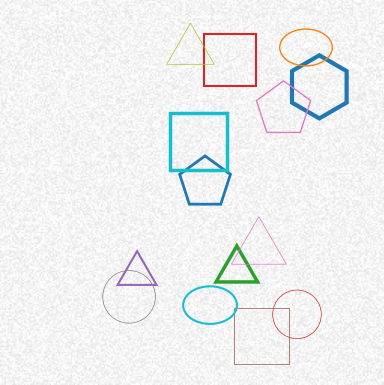[{"shape": "hexagon", "thickness": 3, "radius": 0.41, "center": [0.829, 0.774]}, {"shape": "pentagon", "thickness": 2, "radius": 0.35, "center": [0.533, 0.526]}, {"shape": "oval", "thickness": 1, "radius": 0.34, "center": [0.795, 0.877]}, {"shape": "triangle", "thickness": 2.5, "radius": 0.31, "center": [0.615, 0.299]}, {"shape": "square", "thickness": 1.5, "radius": 0.34, "center": [0.596, 0.844]}, {"shape": "circle", "thickness": 0.5, "radius": 0.32, "center": [0.771, 0.183]}, {"shape": "triangle", "thickness": 1.5, "radius": 0.29, "center": [0.356, 0.289]}, {"shape": "square", "thickness": 0.5, "radius": 0.36, "center": [0.68, 0.127]}, {"shape": "triangle", "thickness": 0.5, "radius": 0.41, "center": [0.672, 0.355]}, {"shape": "pentagon", "thickness": 1, "radius": 0.37, "center": [0.736, 0.716]}, {"shape": "circle", "thickness": 0.5, "radius": 0.34, "center": [0.335, 0.229]}, {"shape": "triangle", "thickness": 0.5, "radius": 0.36, "center": [0.495, 0.869]}, {"shape": "square", "thickness": 2.5, "radius": 0.37, "center": [0.516, 0.633]}, {"shape": "oval", "thickness": 1.5, "radius": 0.35, "center": [0.546, 0.207]}]